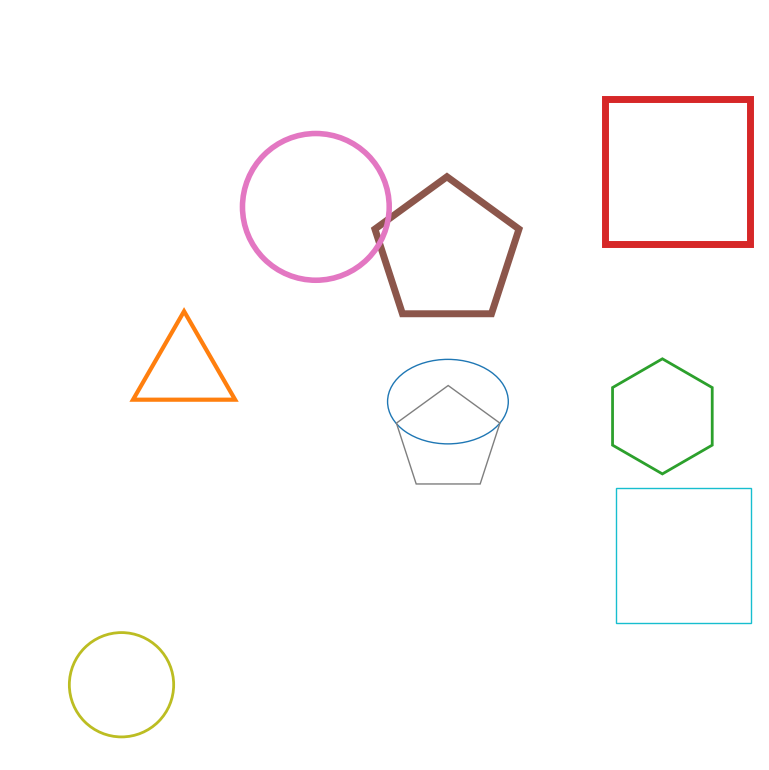[{"shape": "oval", "thickness": 0.5, "radius": 0.39, "center": [0.582, 0.478]}, {"shape": "triangle", "thickness": 1.5, "radius": 0.38, "center": [0.239, 0.519]}, {"shape": "hexagon", "thickness": 1, "radius": 0.37, "center": [0.86, 0.459]}, {"shape": "square", "thickness": 2.5, "radius": 0.47, "center": [0.88, 0.777]}, {"shape": "pentagon", "thickness": 2.5, "radius": 0.49, "center": [0.58, 0.672]}, {"shape": "circle", "thickness": 2, "radius": 0.48, "center": [0.41, 0.731]}, {"shape": "pentagon", "thickness": 0.5, "radius": 0.35, "center": [0.582, 0.429]}, {"shape": "circle", "thickness": 1, "radius": 0.34, "center": [0.158, 0.111]}, {"shape": "square", "thickness": 0.5, "radius": 0.44, "center": [0.888, 0.279]}]